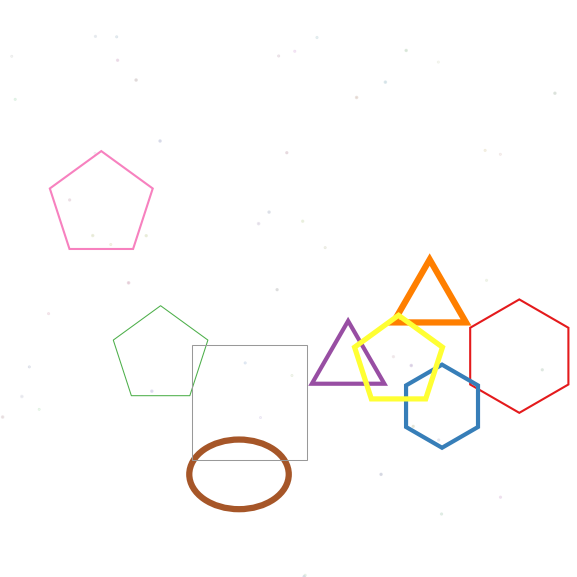[{"shape": "hexagon", "thickness": 1, "radius": 0.49, "center": [0.899, 0.382]}, {"shape": "hexagon", "thickness": 2, "radius": 0.36, "center": [0.765, 0.296]}, {"shape": "pentagon", "thickness": 0.5, "radius": 0.43, "center": [0.278, 0.384]}, {"shape": "triangle", "thickness": 2, "radius": 0.36, "center": [0.603, 0.371]}, {"shape": "triangle", "thickness": 3, "radius": 0.36, "center": [0.744, 0.477]}, {"shape": "pentagon", "thickness": 2.5, "radius": 0.4, "center": [0.69, 0.373]}, {"shape": "oval", "thickness": 3, "radius": 0.43, "center": [0.414, 0.178]}, {"shape": "pentagon", "thickness": 1, "radius": 0.47, "center": [0.175, 0.644]}, {"shape": "square", "thickness": 0.5, "radius": 0.5, "center": [0.432, 0.302]}]